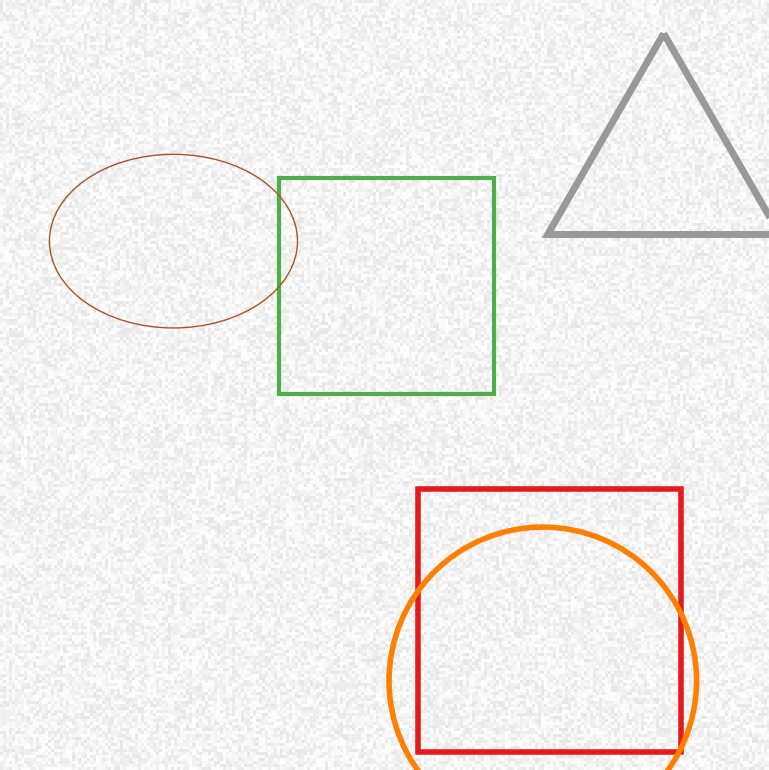[{"shape": "square", "thickness": 2, "radius": 0.85, "center": [0.714, 0.194]}, {"shape": "square", "thickness": 1.5, "radius": 0.7, "center": [0.502, 0.629]}, {"shape": "circle", "thickness": 2, "radius": 1.0, "center": [0.705, 0.116]}, {"shape": "oval", "thickness": 0.5, "radius": 0.81, "center": [0.225, 0.687]}, {"shape": "triangle", "thickness": 2.5, "radius": 0.87, "center": [0.862, 0.782]}]